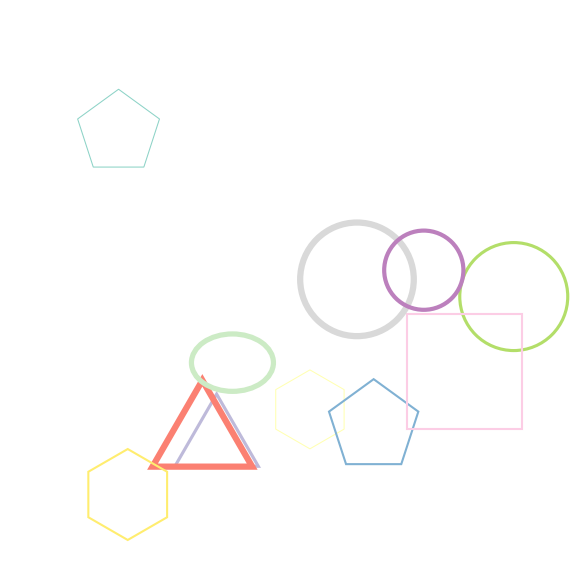[{"shape": "pentagon", "thickness": 0.5, "radius": 0.37, "center": [0.205, 0.77]}, {"shape": "hexagon", "thickness": 0.5, "radius": 0.34, "center": [0.537, 0.29]}, {"shape": "triangle", "thickness": 1.5, "radius": 0.42, "center": [0.375, 0.233]}, {"shape": "triangle", "thickness": 3, "radius": 0.5, "center": [0.35, 0.241]}, {"shape": "pentagon", "thickness": 1, "radius": 0.41, "center": [0.647, 0.261]}, {"shape": "circle", "thickness": 1.5, "radius": 0.47, "center": [0.89, 0.486]}, {"shape": "square", "thickness": 1, "radius": 0.5, "center": [0.804, 0.356]}, {"shape": "circle", "thickness": 3, "radius": 0.49, "center": [0.618, 0.515]}, {"shape": "circle", "thickness": 2, "radius": 0.34, "center": [0.734, 0.531]}, {"shape": "oval", "thickness": 2.5, "radius": 0.35, "center": [0.402, 0.371]}, {"shape": "hexagon", "thickness": 1, "radius": 0.39, "center": [0.221, 0.143]}]